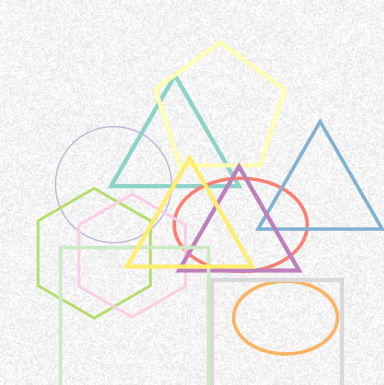[{"shape": "triangle", "thickness": 3, "radius": 0.96, "center": [0.455, 0.612]}, {"shape": "pentagon", "thickness": 3, "radius": 0.88, "center": [0.571, 0.713]}, {"shape": "circle", "thickness": 1, "radius": 0.75, "center": [0.295, 0.52]}, {"shape": "oval", "thickness": 2.5, "radius": 0.86, "center": [0.625, 0.416]}, {"shape": "triangle", "thickness": 2.5, "radius": 0.93, "center": [0.832, 0.498]}, {"shape": "oval", "thickness": 2.5, "radius": 0.67, "center": [0.742, 0.175]}, {"shape": "hexagon", "thickness": 2, "radius": 0.84, "center": [0.245, 0.342]}, {"shape": "hexagon", "thickness": 2, "radius": 0.8, "center": [0.343, 0.336]}, {"shape": "square", "thickness": 3, "radius": 0.84, "center": [0.721, 0.103]}, {"shape": "triangle", "thickness": 3, "radius": 0.9, "center": [0.621, 0.387]}, {"shape": "square", "thickness": 2.5, "radius": 0.96, "center": [0.348, 0.167]}, {"shape": "triangle", "thickness": 3, "radius": 0.94, "center": [0.492, 0.402]}]